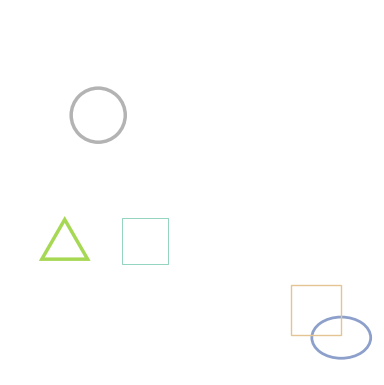[{"shape": "square", "thickness": 0.5, "radius": 0.29, "center": [0.376, 0.374]}, {"shape": "oval", "thickness": 2, "radius": 0.38, "center": [0.886, 0.123]}, {"shape": "triangle", "thickness": 2.5, "radius": 0.34, "center": [0.168, 0.361]}, {"shape": "square", "thickness": 1, "radius": 0.33, "center": [0.821, 0.194]}, {"shape": "circle", "thickness": 2.5, "radius": 0.35, "center": [0.255, 0.701]}]